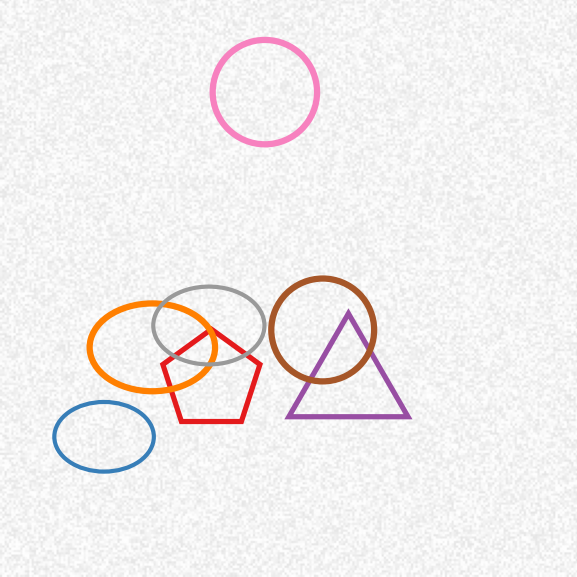[{"shape": "pentagon", "thickness": 2.5, "radius": 0.44, "center": [0.366, 0.341]}, {"shape": "oval", "thickness": 2, "radius": 0.43, "center": [0.18, 0.243]}, {"shape": "triangle", "thickness": 2.5, "radius": 0.6, "center": [0.603, 0.337]}, {"shape": "oval", "thickness": 3, "radius": 0.54, "center": [0.264, 0.398]}, {"shape": "circle", "thickness": 3, "radius": 0.45, "center": [0.559, 0.428]}, {"shape": "circle", "thickness": 3, "radius": 0.45, "center": [0.459, 0.84]}, {"shape": "oval", "thickness": 2, "radius": 0.48, "center": [0.362, 0.435]}]